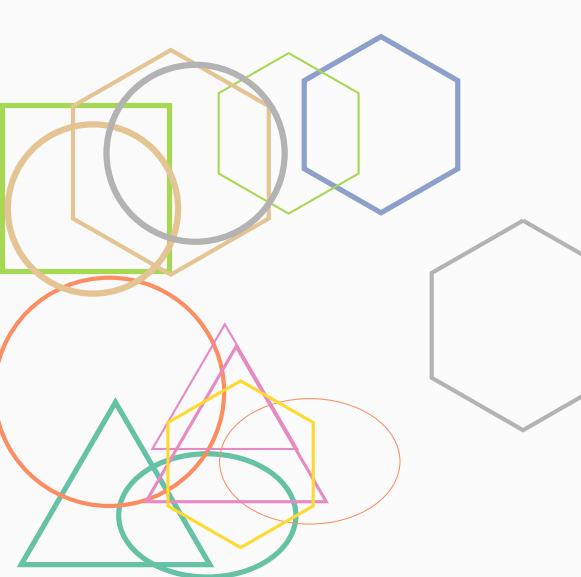[{"shape": "oval", "thickness": 2.5, "radius": 0.76, "center": [0.357, 0.107]}, {"shape": "triangle", "thickness": 2.5, "radius": 0.94, "center": [0.199, 0.115]}, {"shape": "circle", "thickness": 2, "radius": 0.99, "center": [0.188, 0.321]}, {"shape": "oval", "thickness": 0.5, "radius": 0.78, "center": [0.533, 0.2]}, {"shape": "hexagon", "thickness": 2.5, "radius": 0.76, "center": [0.655, 0.783]}, {"shape": "triangle", "thickness": 1.5, "radius": 0.9, "center": [0.406, 0.22]}, {"shape": "triangle", "thickness": 1, "radius": 0.72, "center": [0.387, 0.294]}, {"shape": "hexagon", "thickness": 1, "radius": 0.7, "center": [0.497, 0.768]}, {"shape": "square", "thickness": 2.5, "radius": 0.72, "center": [0.147, 0.674]}, {"shape": "hexagon", "thickness": 1.5, "radius": 0.72, "center": [0.414, 0.195]}, {"shape": "circle", "thickness": 3, "radius": 0.73, "center": [0.16, 0.637]}, {"shape": "hexagon", "thickness": 2, "radius": 0.97, "center": [0.294, 0.718]}, {"shape": "circle", "thickness": 3, "radius": 0.77, "center": [0.337, 0.734]}, {"shape": "hexagon", "thickness": 2, "radius": 0.91, "center": [0.9, 0.436]}]